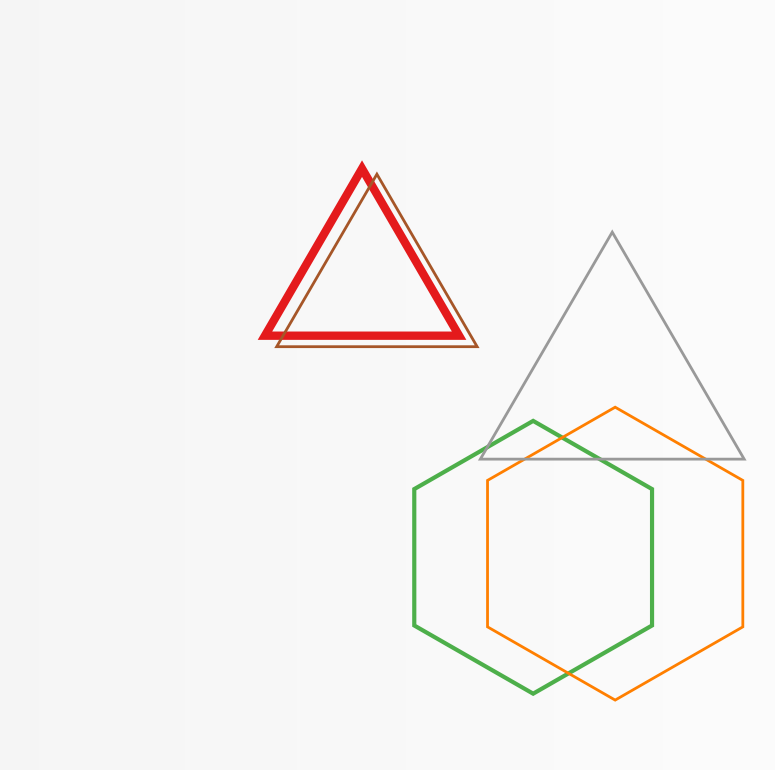[{"shape": "triangle", "thickness": 3, "radius": 0.72, "center": [0.467, 0.636]}, {"shape": "hexagon", "thickness": 1.5, "radius": 0.89, "center": [0.688, 0.276]}, {"shape": "hexagon", "thickness": 1, "radius": 0.95, "center": [0.794, 0.281]}, {"shape": "triangle", "thickness": 1, "radius": 0.75, "center": [0.486, 0.624]}, {"shape": "triangle", "thickness": 1, "radius": 0.98, "center": [0.79, 0.502]}]